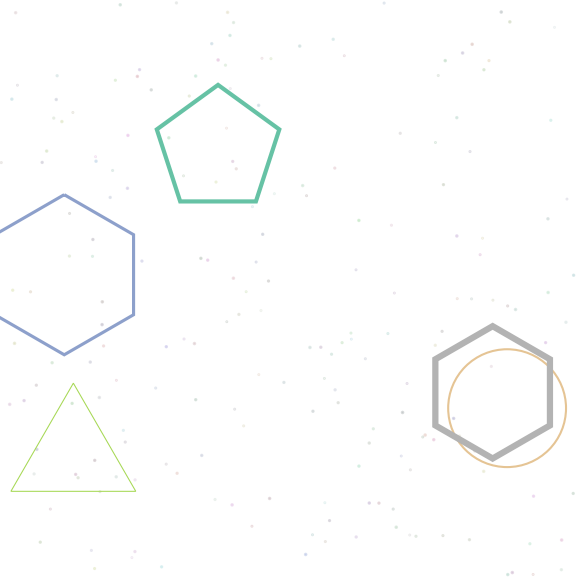[{"shape": "pentagon", "thickness": 2, "radius": 0.56, "center": [0.378, 0.741]}, {"shape": "hexagon", "thickness": 1.5, "radius": 0.69, "center": [0.111, 0.523]}, {"shape": "triangle", "thickness": 0.5, "radius": 0.62, "center": [0.127, 0.211]}, {"shape": "circle", "thickness": 1, "radius": 0.51, "center": [0.878, 0.292]}, {"shape": "hexagon", "thickness": 3, "radius": 0.57, "center": [0.853, 0.32]}]